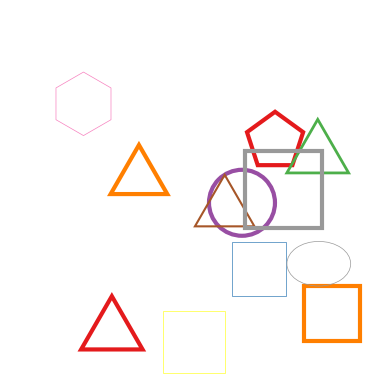[{"shape": "pentagon", "thickness": 3, "radius": 0.38, "center": [0.714, 0.633]}, {"shape": "triangle", "thickness": 3, "radius": 0.46, "center": [0.291, 0.138]}, {"shape": "square", "thickness": 0.5, "radius": 0.35, "center": [0.673, 0.301]}, {"shape": "triangle", "thickness": 2, "radius": 0.46, "center": [0.825, 0.597]}, {"shape": "circle", "thickness": 3, "radius": 0.43, "center": [0.629, 0.473]}, {"shape": "triangle", "thickness": 3, "radius": 0.42, "center": [0.361, 0.538]}, {"shape": "square", "thickness": 3, "radius": 0.36, "center": [0.863, 0.186]}, {"shape": "square", "thickness": 0.5, "radius": 0.41, "center": [0.504, 0.112]}, {"shape": "triangle", "thickness": 1.5, "radius": 0.45, "center": [0.584, 0.457]}, {"shape": "hexagon", "thickness": 0.5, "radius": 0.41, "center": [0.217, 0.73]}, {"shape": "oval", "thickness": 0.5, "radius": 0.41, "center": [0.828, 0.315]}, {"shape": "square", "thickness": 3, "radius": 0.5, "center": [0.735, 0.507]}]